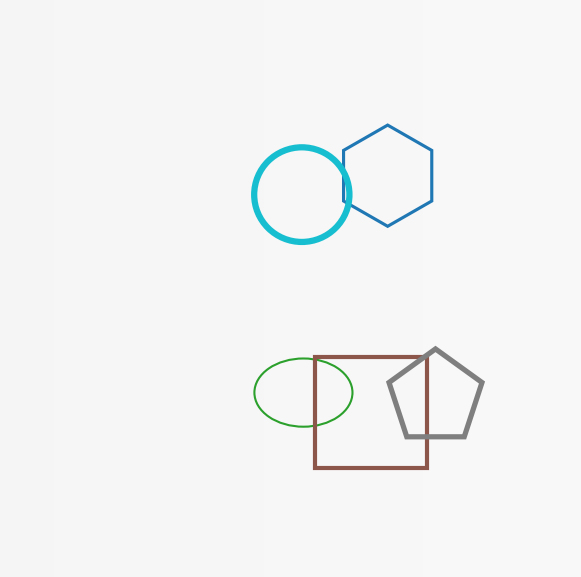[{"shape": "hexagon", "thickness": 1.5, "radius": 0.44, "center": [0.667, 0.695]}, {"shape": "oval", "thickness": 1, "radius": 0.42, "center": [0.522, 0.319]}, {"shape": "square", "thickness": 2, "radius": 0.48, "center": [0.638, 0.284]}, {"shape": "pentagon", "thickness": 2.5, "radius": 0.42, "center": [0.749, 0.311]}, {"shape": "circle", "thickness": 3, "radius": 0.41, "center": [0.519, 0.662]}]